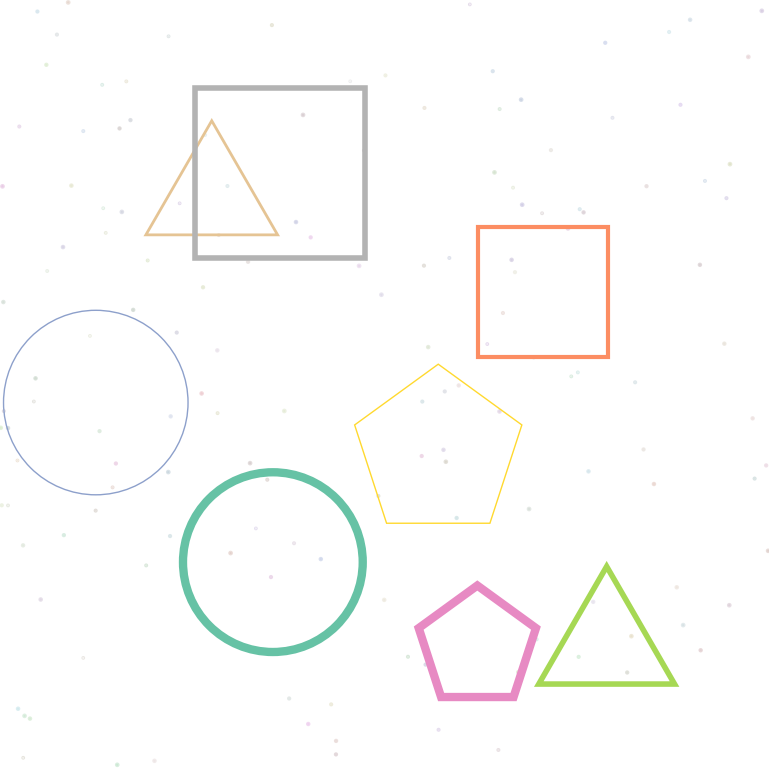[{"shape": "circle", "thickness": 3, "radius": 0.58, "center": [0.354, 0.27]}, {"shape": "square", "thickness": 1.5, "radius": 0.42, "center": [0.705, 0.62]}, {"shape": "circle", "thickness": 0.5, "radius": 0.6, "center": [0.124, 0.477]}, {"shape": "pentagon", "thickness": 3, "radius": 0.4, "center": [0.62, 0.16]}, {"shape": "triangle", "thickness": 2, "radius": 0.51, "center": [0.788, 0.163]}, {"shape": "pentagon", "thickness": 0.5, "radius": 0.57, "center": [0.569, 0.413]}, {"shape": "triangle", "thickness": 1, "radius": 0.49, "center": [0.275, 0.744]}, {"shape": "square", "thickness": 2, "radius": 0.55, "center": [0.364, 0.776]}]